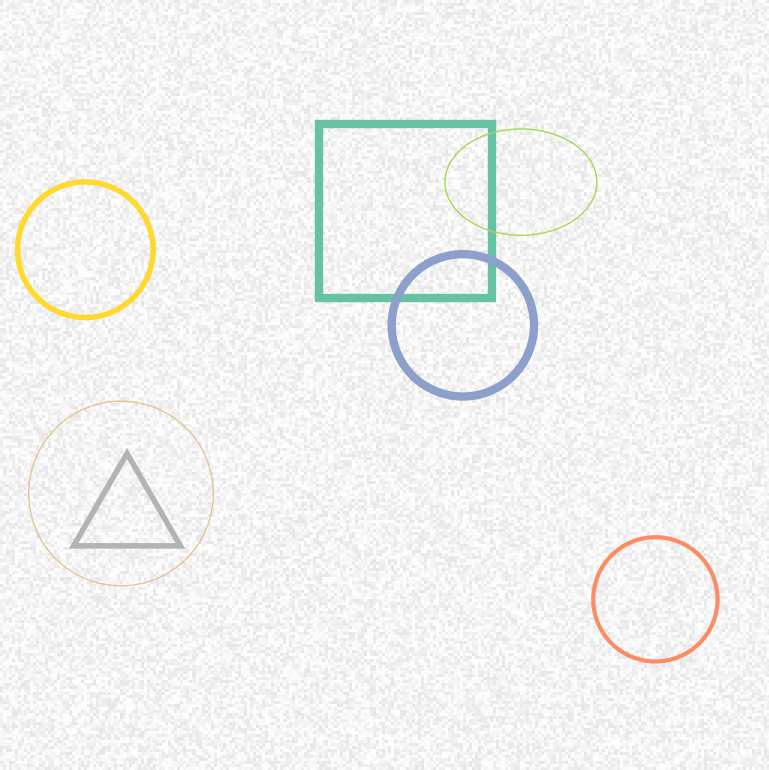[{"shape": "square", "thickness": 3, "radius": 0.56, "center": [0.527, 0.726]}, {"shape": "circle", "thickness": 1.5, "radius": 0.4, "center": [0.851, 0.222]}, {"shape": "circle", "thickness": 3, "radius": 0.46, "center": [0.601, 0.577]}, {"shape": "oval", "thickness": 0.5, "radius": 0.49, "center": [0.677, 0.763]}, {"shape": "circle", "thickness": 2, "radius": 0.44, "center": [0.111, 0.676]}, {"shape": "circle", "thickness": 0.5, "radius": 0.6, "center": [0.157, 0.359]}, {"shape": "triangle", "thickness": 2, "radius": 0.4, "center": [0.165, 0.331]}]